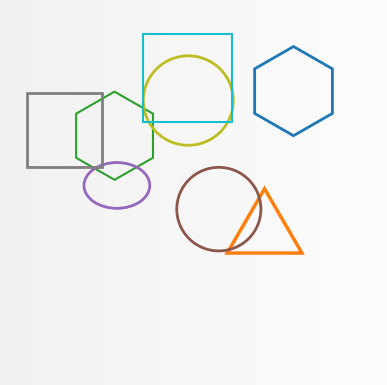[{"shape": "hexagon", "thickness": 2, "radius": 0.58, "center": [0.757, 0.763]}, {"shape": "triangle", "thickness": 2.5, "radius": 0.56, "center": [0.683, 0.398]}, {"shape": "hexagon", "thickness": 1.5, "radius": 0.57, "center": [0.296, 0.647]}, {"shape": "oval", "thickness": 2, "radius": 0.42, "center": [0.302, 0.518]}, {"shape": "circle", "thickness": 2, "radius": 0.54, "center": [0.565, 0.457]}, {"shape": "square", "thickness": 2, "radius": 0.49, "center": [0.166, 0.662]}, {"shape": "circle", "thickness": 2, "radius": 0.58, "center": [0.486, 0.739]}, {"shape": "square", "thickness": 1.5, "radius": 0.57, "center": [0.484, 0.796]}]